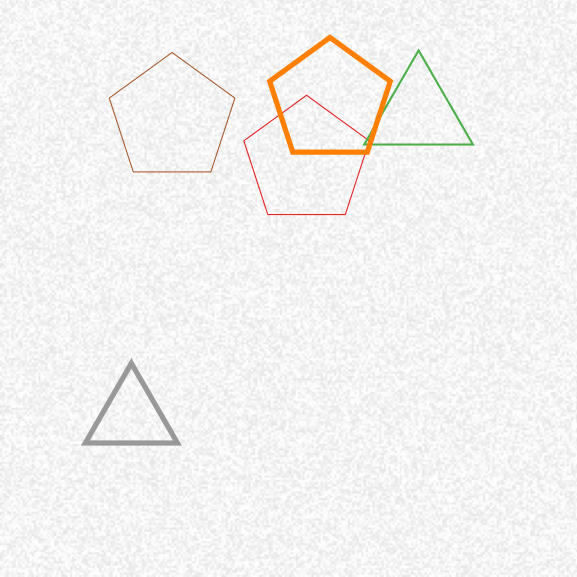[{"shape": "pentagon", "thickness": 0.5, "radius": 0.57, "center": [0.531, 0.72]}, {"shape": "triangle", "thickness": 1, "radius": 0.54, "center": [0.725, 0.803]}, {"shape": "pentagon", "thickness": 2.5, "radius": 0.55, "center": [0.571, 0.824]}, {"shape": "pentagon", "thickness": 0.5, "radius": 0.57, "center": [0.298, 0.794]}, {"shape": "triangle", "thickness": 2.5, "radius": 0.46, "center": [0.227, 0.278]}]